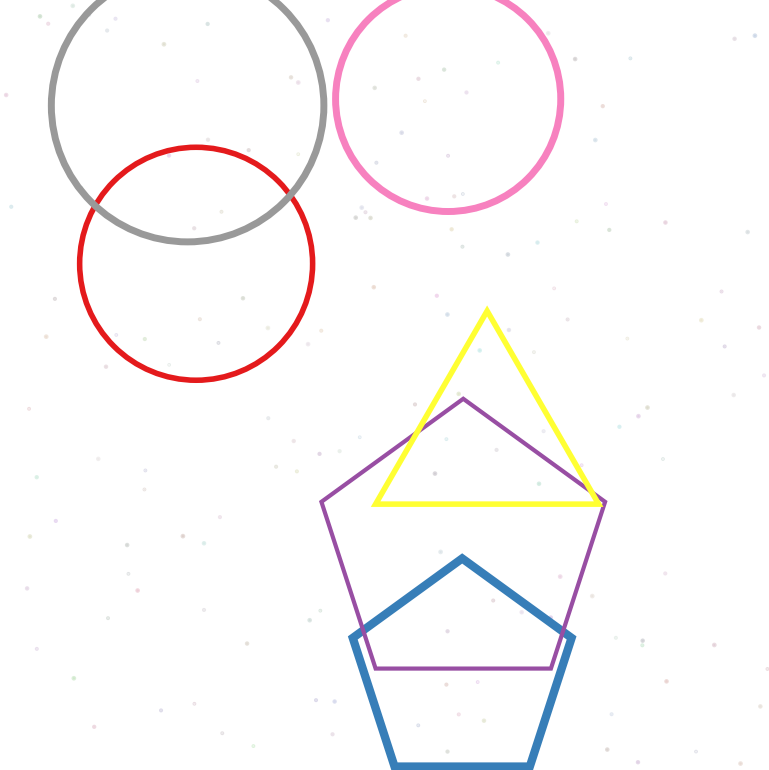[{"shape": "circle", "thickness": 2, "radius": 0.76, "center": [0.255, 0.657]}, {"shape": "pentagon", "thickness": 3, "radius": 0.75, "center": [0.6, 0.125]}, {"shape": "pentagon", "thickness": 1.5, "radius": 0.97, "center": [0.602, 0.288]}, {"shape": "triangle", "thickness": 2, "radius": 0.84, "center": [0.633, 0.429]}, {"shape": "circle", "thickness": 2.5, "radius": 0.73, "center": [0.582, 0.872]}, {"shape": "circle", "thickness": 2.5, "radius": 0.88, "center": [0.244, 0.863]}]